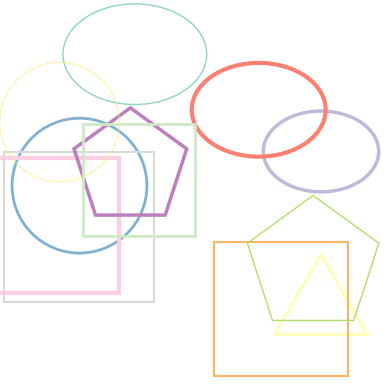[{"shape": "oval", "thickness": 1, "radius": 0.93, "center": [0.35, 0.859]}, {"shape": "triangle", "thickness": 2, "radius": 0.69, "center": [0.834, 0.201]}, {"shape": "oval", "thickness": 2.5, "radius": 0.75, "center": [0.834, 0.607]}, {"shape": "oval", "thickness": 3, "radius": 0.87, "center": [0.672, 0.715]}, {"shape": "circle", "thickness": 2, "radius": 0.88, "center": [0.207, 0.518]}, {"shape": "square", "thickness": 1.5, "radius": 0.87, "center": [0.73, 0.197]}, {"shape": "pentagon", "thickness": 1, "radius": 0.9, "center": [0.813, 0.313]}, {"shape": "square", "thickness": 3, "radius": 0.88, "center": [0.133, 0.414]}, {"shape": "square", "thickness": 1.5, "radius": 0.98, "center": [0.205, 0.411]}, {"shape": "pentagon", "thickness": 2.5, "radius": 0.77, "center": [0.339, 0.566]}, {"shape": "square", "thickness": 2, "radius": 0.73, "center": [0.362, 0.532]}, {"shape": "circle", "thickness": 0.5, "radius": 0.78, "center": [0.155, 0.683]}]